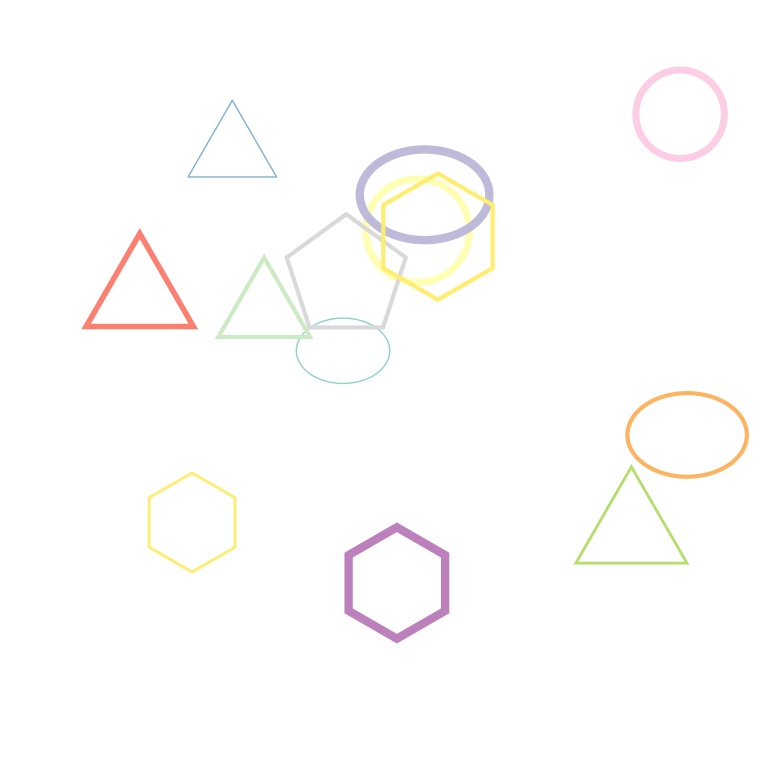[{"shape": "oval", "thickness": 0.5, "radius": 0.3, "center": [0.446, 0.544]}, {"shape": "circle", "thickness": 2.5, "radius": 0.34, "center": [0.542, 0.7]}, {"shape": "oval", "thickness": 3, "radius": 0.42, "center": [0.551, 0.747]}, {"shape": "triangle", "thickness": 2, "radius": 0.4, "center": [0.182, 0.616]}, {"shape": "triangle", "thickness": 0.5, "radius": 0.33, "center": [0.302, 0.803]}, {"shape": "oval", "thickness": 1.5, "radius": 0.39, "center": [0.892, 0.435]}, {"shape": "triangle", "thickness": 1, "radius": 0.42, "center": [0.82, 0.31]}, {"shape": "circle", "thickness": 2.5, "radius": 0.29, "center": [0.883, 0.852]}, {"shape": "pentagon", "thickness": 1.5, "radius": 0.41, "center": [0.45, 0.641]}, {"shape": "hexagon", "thickness": 3, "radius": 0.36, "center": [0.515, 0.243]}, {"shape": "triangle", "thickness": 1.5, "radius": 0.34, "center": [0.343, 0.597]}, {"shape": "hexagon", "thickness": 1, "radius": 0.32, "center": [0.249, 0.322]}, {"shape": "hexagon", "thickness": 1.5, "radius": 0.41, "center": [0.569, 0.693]}]